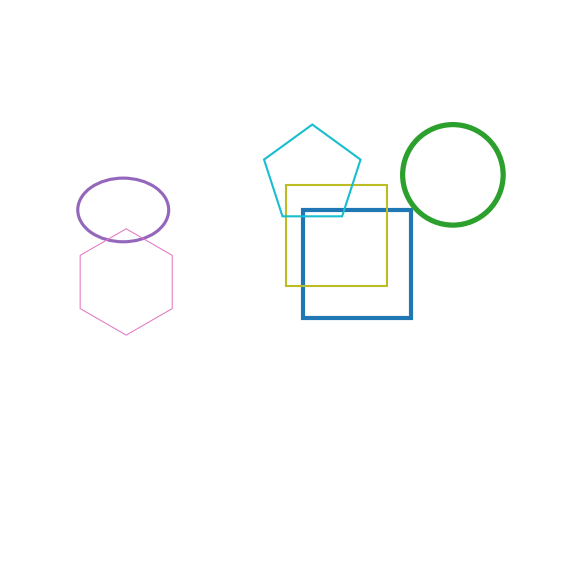[{"shape": "square", "thickness": 2, "radius": 0.47, "center": [0.618, 0.541]}, {"shape": "circle", "thickness": 2.5, "radius": 0.44, "center": [0.784, 0.696]}, {"shape": "oval", "thickness": 1.5, "radius": 0.39, "center": [0.213, 0.636]}, {"shape": "hexagon", "thickness": 0.5, "radius": 0.46, "center": [0.219, 0.511]}, {"shape": "square", "thickness": 1, "radius": 0.44, "center": [0.582, 0.591]}, {"shape": "pentagon", "thickness": 1, "radius": 0.44, "center": [0.541, 0.696]}]